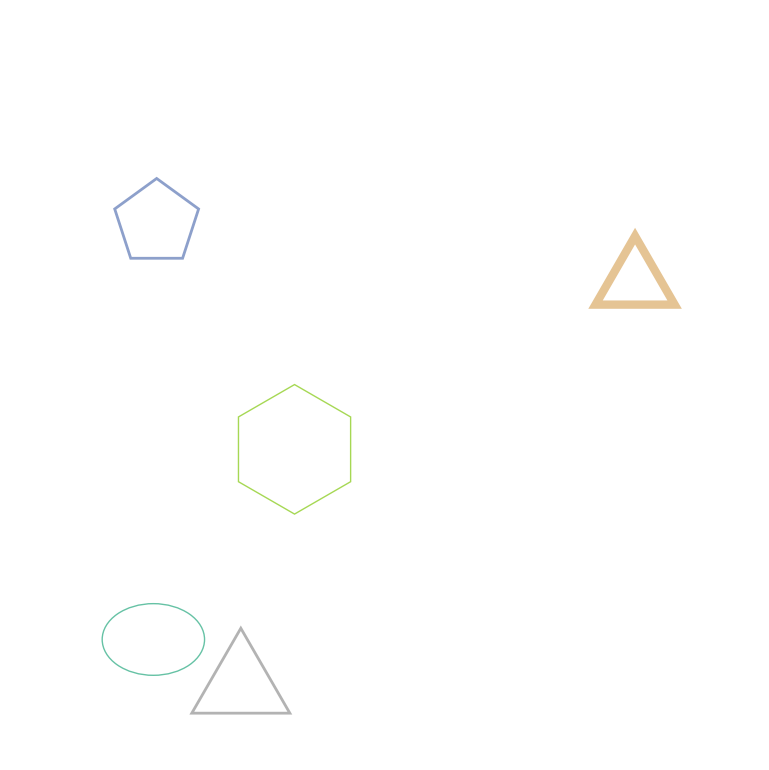[{"shape": "oval", "thickness": 0.5, "radius": 0.33, "center": [0.199, 0.17]}, {"shape": "pentagon", "thickness": 1, "radius": 0.29, "center": [0.203, 0.711]}, {"shape": "hexagon", "thickness": 0.5, "radius": 0.42, "center": [0.383, 0.416]}, {"shape": "triangle", "thickness": 3, "radius": 0.3, "center": [0.825, 0.634]}, {"shape": "triangle", "thickness": 1, "radius": 0.37, "center": [0.313, 0.111]}]